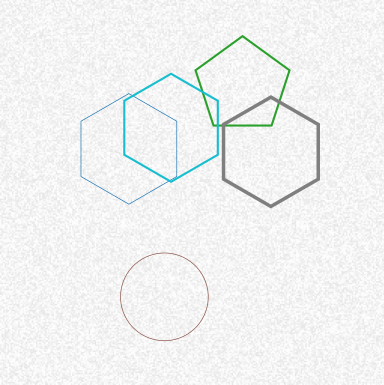[{"shape": "hexagon", "thickness": 0.5, "radius": 0.72, "center": [0.335, 0.613]}, {"shape": "pentagon", "thickness": 1.5, "radius": 0.64, "center": [0.63, 0.778]}, {"shape": "circle", "thickness": 0.5, "radius": 0.57, "center": [0.427, 0.229]}, {"shape": "hexagon", "thickness": 2.5, "radius": 0.71, "center": [0.704, 0.606]}, {"shape": "hexagon", "thickness": 1.5, "radius": 0.7, "center": [0.444, 0.668]}]